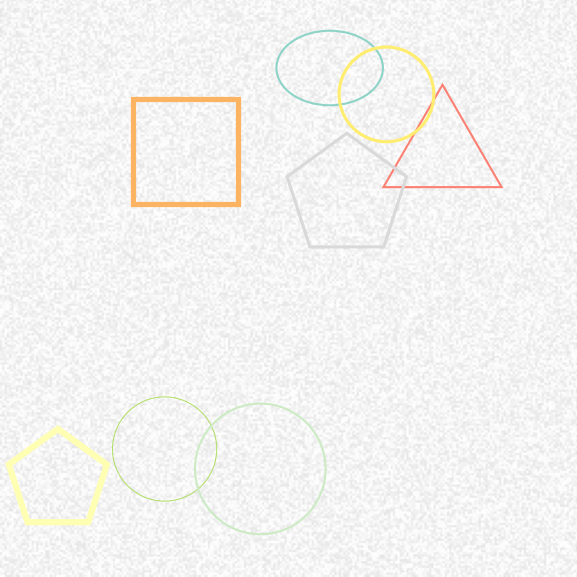[{"shape": "oval", "thickness": 1, "radius": 0.46, "center": [0.571, 0.881]}, {"shape": "pentagon", "thickness": 3, "radius": 0.45, "center": [0.1, 0.167]}, {"shape": "triangle", "thickness": 1, "radius": 0.59, "center": [0.766, 0.734]}, {"shape": "square", "thickness": 2.5, "radius": 0.45, "center": [0.322, 0.737]}, {"shape": "circle", "thickness": 0.5, "radius": 0.45, "center": [0.285, 0.222]}, {"shape": "pentagon", "thickness": 1.5, "radius": 0.54, "center": [0.601, 0.66]}, {"shape": "circle", "thickness": 1, "radius": 0.57, "center": [0.451, 0.187]}, {"shape": "circle", "thickness": 1.5, "radius": 0.41, "center": [0.669, 0.836]}]